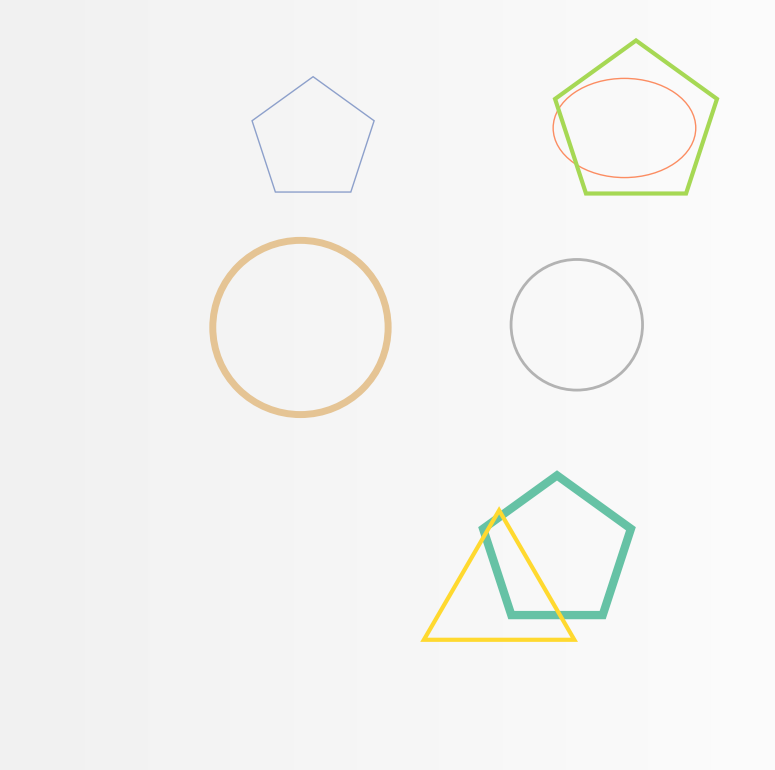[{"shape": "pentagon", "thickness": 3, "radius": 0.5, "center": [0.719, 0.282]}, {"shape": "oval", "thickness": 0.5, "radius": 0.46, "center": [0.806, 0.834]}, {"shape": "pentagon", "thickness": 0.5, "radius": 0.41, "center": [0.404, 0.818]}, {"shape": "pentagon", "thickness": 1.5, "radius": 0.55, "center": [0.821, 0.838]}, {"shape": "triangle", "thickness": 1.5, "radius": 0.56, "center": [0.644, 0.225]}, {"shape": "circle", "thickness": 2.5, "radius": 0.57, "center": [0.388, 0.575]}, {"shape": "circle", "thickness": 1, "radius": 0.42, "center": [0.744, 0.578]}]